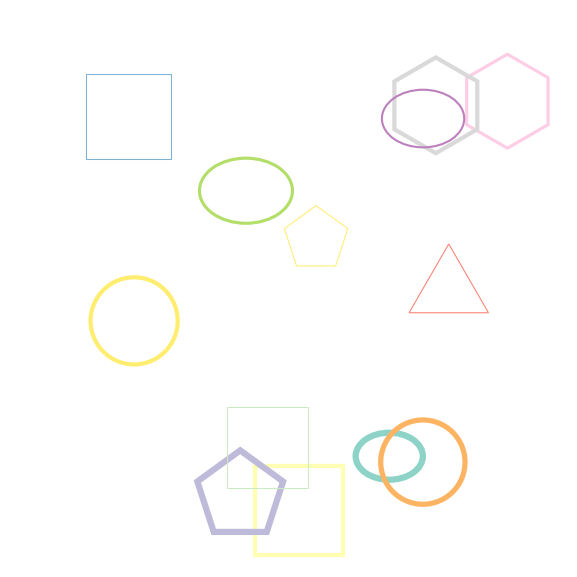[{"shape": "oval", "thickness": 3, "radius": 0.29, "center": [0.674, 0.209]}, {"shape": "square", "thickness": 2, "radius": 0.38, "center": [0.518, 0.115]}, {"shape": "pentagon", "thickness": 3, "radius": 0.39, "center": [0.416, 0.141]}, {"shape": "triangle", "thickness": 0.5, "radius": 0.4, "center": [0.777, 0.497]}, {"shape": "square", "thickness": 0.5, "radius": 0.37, "center": [0.223, 0.797]}, {"shape": "circle", "thickness": 2.5, "radius": 0.36, "center": [0.732, 0.199]}, {"shape": "oval", "thickness": 1.5, "radius": 0.4, "center": [0.426, 0.669]}, {"shape": "hexagon", "thickness": 1.5, "radius": 0.41, "center": [0.879, 0.824]}, {"shape": "hexagon", "thickness": 2, "radius": 0.41, "center": [0.755, 0.817]}, {"shape": "oval", "thickness": 1, "radius": 0.36, "center": [0.733, 0.794]}, {"shape": "square", "thickness": 0.5, "radius": 0.35, "center": [0.463, 0.224]}, {"shape": "circle", "thickness": 2, "radius": 0.38, "center": [0.232, 0.444]}, {"shape": "pentagon", "thickness": 0.5, "radius": 0.29, "center": [0.547, 0.585]}]